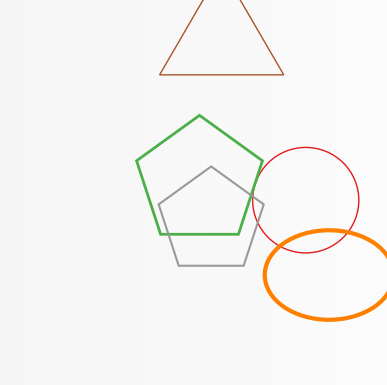[{"shape": "circle", "thickness": 1, "radius": 0.69, "center": [0.789, 0.48]}, {"shape": "pentagon", "thickness": 2, "radius": 0.85, "center": [0.515, 0.53]}, {"shape": "oval", "thickness": 3, "radius": 0.83, "center": [0.849, 0.286]}, {"shape": "triangle", "thickness": 1, "radius": 0.92, "center": [0.572, 0.898]}, {"shape": "pentagon", "thickness": 1.5, "radius": 0.71, "center": [0.545, 0.425]}]